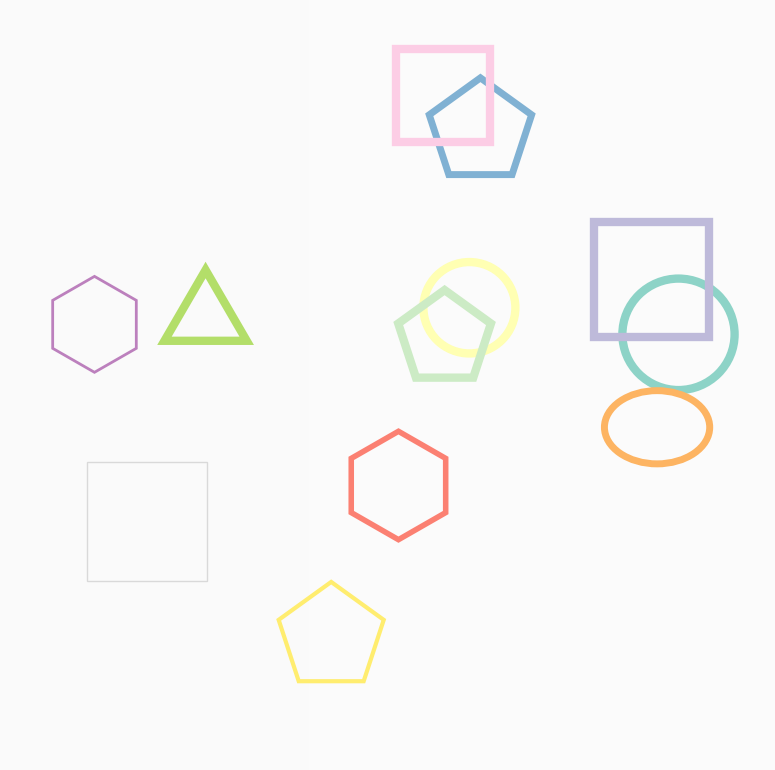[{"shape": "circle", "thickness": 3, "radius": 0.36, "center": [0.875, 0.566]}, {"shape": "circle", "thickness": 3, "radius": 0.3, "center": [0.606, 0.6]}, {"shape": "square", "thickness": 3, "radius": 0.37, "center": [0.84, 0.637]}, {"shape": "hexagon", "thickness": 2, "radius": 0.35, "center": [0.514, 0.369]}, {"shape": "pentagon", "thickness": 2.5, "radius": 0.35, "center": [0.62, 0.829]}, {"shape": "oval", "thickness": 2.5, "radius": 0.34, "center": [0.848, 0.445]}, {"shape": "triangle", "thickness": 3, "radius": 0.31, "center": [0.265, 0.588]}, {"shape": "square", "thickness": 3, "radius": 0.3, "center": [0.571, 0.876]}, {"shape": "square", "thickness": 0.5, "radius": 0.39, "center": [0.189, 0.323]}, {"shape": "hexagon", "thickness": 1, "radius": 0.31, "center": [0.122, 0.579]}, {"shape": "pentagon", "thickness": 3, "radius": 0.31, "center": [0.574, 0.56]}, {"shape": "pentagon", "thickness": 1.5, "radius": 0.36, "center": [0.427, 0.173]}]